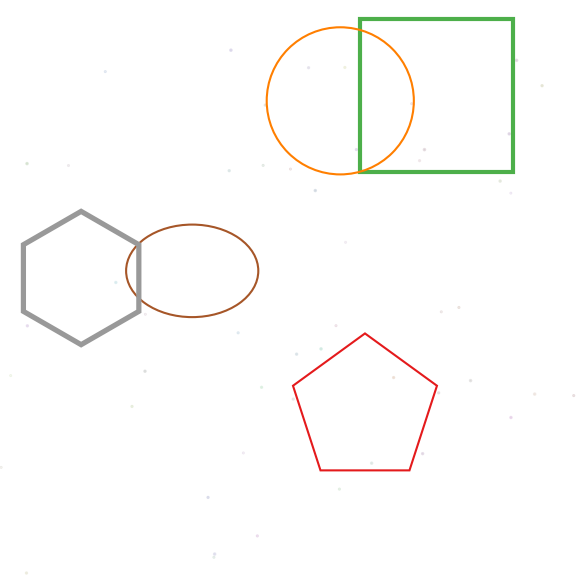[{"shape": "pentagon", "thickness": 1, "radius": 0.66, "center": [0.632, 0.291]}, {"shape": "square", "thickness": 2, "radius": 0.67, "center": [0.756, 0.834]}, {"shape": "circle", "thickness": 1, "radius": 0.64, "center": [0.589, 0.825]}, {"shape": "oval", "thickness": 1, "radius": 0.57, "center": [0.333, 0.53]}, {"shape": "hexagon", "thickness": 2.5, "radius": 0.58, "center": [0.14, 0.518]}]